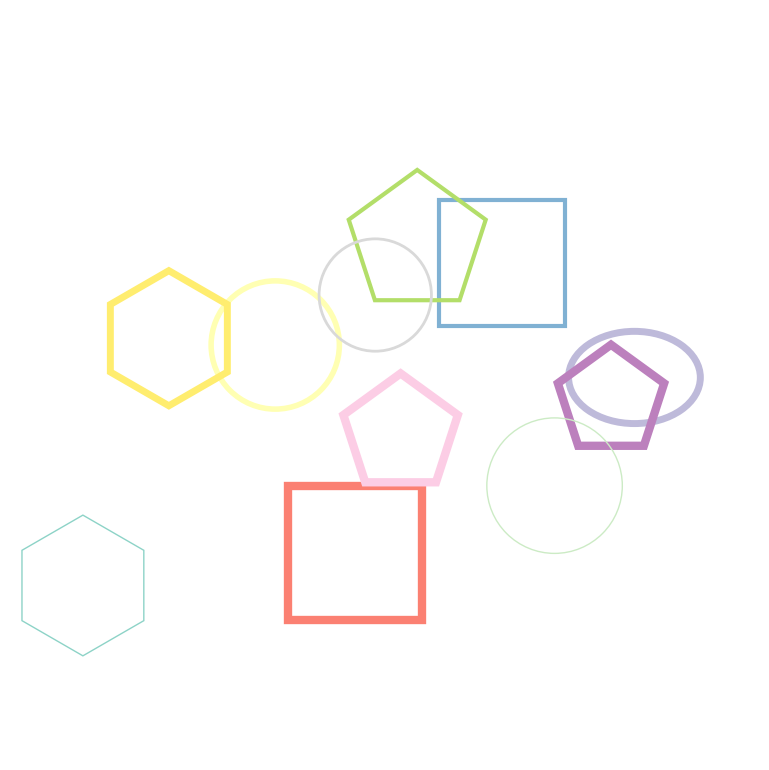[{"shape": "hexagon", "thickness": 0.5, "radius": 0.46, "center": [0.108, 0.24]}, {"shape": "circle", "thickness": 2, "radius": 0.42, "center": [0.357, 0.552]}, {"shape": "oval", "thickness": 2.5, "radius": 0.43, "center": [0.824, 0.51]}, {"shape": "square", "thickness": 3, "radius": 0.44, "center": [0.461, 0.282]}, {"shape": "square", "thickness": 1.5, "radius": 0.41, "center": [0.652, 0.659]}, {"shape": "pentagon", "thickness": 1.5, "radius": 0.47, "center": [0.542, 0.686]}, {"shape": "pentagon", "thickness": 3, "radius": 0.39, "center": [0.52, 0.437]}, {"shape": "circle", "thickness": 1, "radius": 0.36, "center": [0.487, 0.617]}, {"shape": "pentagon", "thickness": 3, "radius": 0.36, "center": [0.794, 0.48]}, {"shape": "circle", "thickness": 0.5, "radius": 0.44, "center": [0.72, 0.369]}, {"shape": "hexagon", "thickness": 2.5, "radius": 0.44, "center": [0.219, 0.561]}]